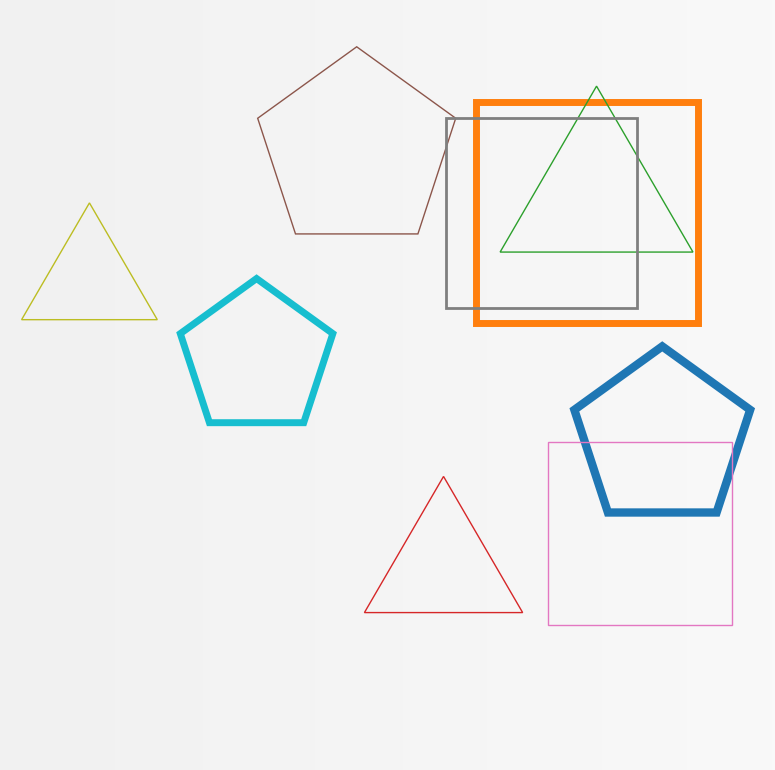[{"shape": "pentagon", "thickness": 3, "radius": 0.6, "center": [0.855, 0.431]}, {"shape": "square", "thickness": 2.5, "radius": 0.72, "center": [0.758, 0.724]}, {"shape": "triangle", "thickness": 0.5, "radius": 0.72, "center": [0.77, 0.744]}, {"shape": "triangle", "thickness": 0.5, "radius": 0.59, "center": [0.572, 0.263]}, {"shape": "pentagon", "thickness": 0.5, "radius": 0.67, "center": [0.46, 0.805]}, {"shape": "square", "thickness": 0.5, "radius": 0.59, "center": [0.826, 0.307]}, {"shape": "square", "thickness": 1, "radius": 0.62, "center": [0.699, 0.723]}, {"shape": "triangle", "thickness": 0.5, "radius": 0.51, "center": [0.115, 0.635]}, {"shape": "pentagon", "thickness": 2.5, "radius": 0.52, "center": [0.331, 0.535]}]